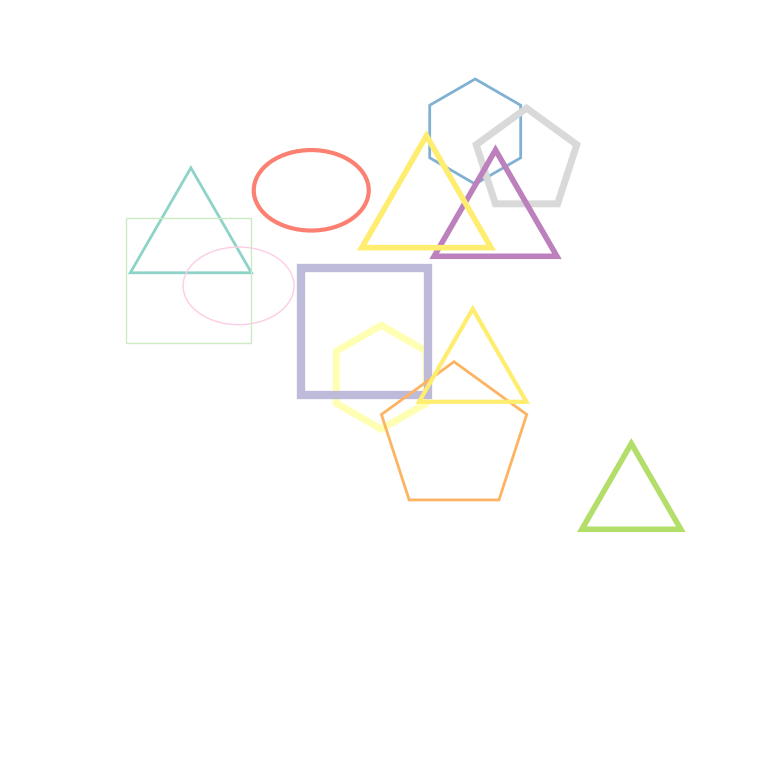[{"shape": "triangle", "thickness": 1, "radius": 0.45, "center": [0.248, 0.691]}, {"shape": "hexagon", "thickness": 2.5, "radius": 0.34, "center": [0.495, 0.51]}, {"shape": "square", "thickness": 3, "radius": 0.41, "center": [0.473, 0.569]}, {"shape": "oval", "thickness": 1.5, "radius": 0.37, "center": [0.404, 0.753]}, {"shape": "hexagon", "thickness": 1, "radius": 0.34, "center": [0.617, 0.829]}, {"shape": "pentagon", "thickness": 1, "radius": 0.5, "center": [0.59, 0.431]}, {"shape": "triangle", "thickness": 2, "radius": 0.37, "center": [0.82, 0.35]}, {"shape": "oval", "thickness": 0.5, "radius": 0.36, "center": [0.31, 0.629]}, {"shape": "pentagon", "thickness": 2.5, "radius": 0.34, "center": [0.684, 0.791]}, {"shape": "triangle", "thickness": 2, "radius": 0.46, "center": [0.644, 0.713]}, {"shape": "square", "thickness": 0.5, "radius": 0.41, "center": [0.245, 0.636]}, {"shape": "triangle", "thickness": 2, "radius": 0.48, "center": [0.554, 0.727]}, {"shape": "triangle", "thickness": 1.5, "radius": 0.4, "center": [0.614, 0.518]}]